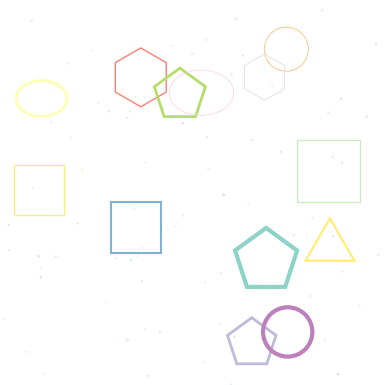[{"shape": "pentagon", "thickness": 3, "radius": 0.42, "center": [0.691, 0.323]}, {"shape": "oval", "thickness": 2, "radius": 0.33, "center": [0.108, 0.744]}, {"shape": "pentagon", "thickness": 2, "radius": 0.33, "center": [0.654, 0.109]}, {"shape": "hexagon", "thickness": 1, "radius": 0.38, "center": [0.366, 0.799]}, {"shape": "square", "thickness": 1.5, "radius": 0.32, "center": [0.352, 0.409]}, {"shape": "circle", "thickness": 0.5, "radius": 0.29, "center": [0.744, 0.872]}, {"shape": "pentagon", "thickness": 2, "radius": 0.35, "center": [0.467, 0.753]}, {"shape": "oval", "thickness": 0.5, "radius": 0.42, "center": [0.523, 0.759]}, {"shape": "hexagon", "thickness": 0.5, "radius": 0.3, "center": [0.687, 0.8]}, {"shape": "circle", "thickness": 3, "radius": 0.32, "center": [0.747, 0.138]}, {"shape": "square", "thickness": 1, "radius": 0.41, "center": [0.854, 0.556]}, {"shape": "square", "thickness": 1, "radius": 0.32, "center": [0.101, 0.507]}, {"shape": "triangle", "thickness": 1.5, "radius": 0.37, "center": [0.857, 0.36]}]